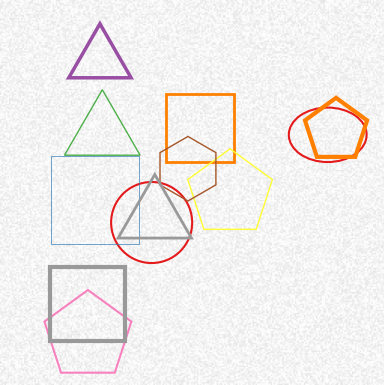[{"shape": "oval", "thickness": 1.5, "radius": 0.51, "center": [0.851, 0.65]}, {"shape": "circle", "thickness": 1.5, "radius": 0.53, "center": [0.394, 0.422]}, {"shape": "square", "thickness": 0.5, "radius": 0.57, "center": [0.247, 0.481]}, {"shape": "triangle", "thickness": 1, "radius": 0.57, "center": [0.266, 0.654]}, {"shape": "triangle", "thickness": 2.5, "radius": 0.47, "center": [0.26, 0.845]}, {"shape": "pentagon", "thickness": 3, "radius": 0.42, "center": [0.873, 0.661]}, {"shape": "square", "thickness": 2, "radius": 0.44, "center": [0.52, 0.667]}, {"shape": "pentagon", "thickness": 1, "radius": 0.58, "center": [0.598, 0.498]}, {"shape": "hexagon", "thickness": 1, "radius": 0.42, "center": [0.488, 0.562]}, {"shape": "pentagon", "thickness": 1.5, "radius": 0.59, "center": [0.228, 0.128]}, {"shape": "triangle", "thickness": 2, "radius": 0.55, "center": [0.402, 0.437]}, {"shape": "square", "thickness": 3, "radius": 0.48, "center": [0.227, 0.21]}]